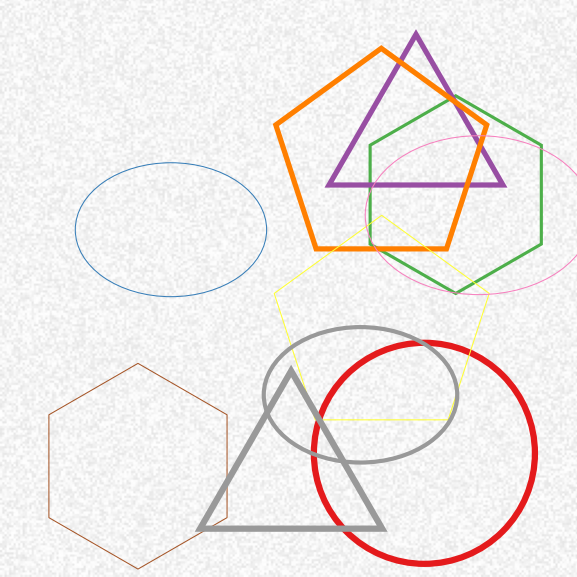[{"shape": "circle", "thickness": 3, "radius": 0.96, "center": [0.735, 0.214]}, {"shape": "oval", "thickness": 0.5, "radius": 0.83, "center": [0.296, 0.601]}, {"shape": "hexagon", "thickness": 1.5, "radius": 0.86, "center": [0.789, 0.662]}, {"shape": "triangle", "thickness": 2.5, "radius": 0.87, "center": [0.72, 0.766]}, {"shape": "pentagon", "thickness": 2.5, "radius": 0.96, "center": [0.66, 0.723]}, {"shape": "pentagon", "thickness": 0.5, "radius": 0.98, "center": [0.661, 0.431]}, {"shape": "hexagon", "thickness": 0.5, "radius": 0.89, "center": [0.239, 0.192]}, {"shape": "oval", "thickness": 0.5, "radius": 0.98, "center": [0.829, 0.627]}, {"shape": "triangle", "thickness": 3, "radius": 0.91, "center": [0.504, 0.175]}, {"shape": "oval", "thickness": 2, "radius": 0.84, "center": [0.624, 0.315]}]